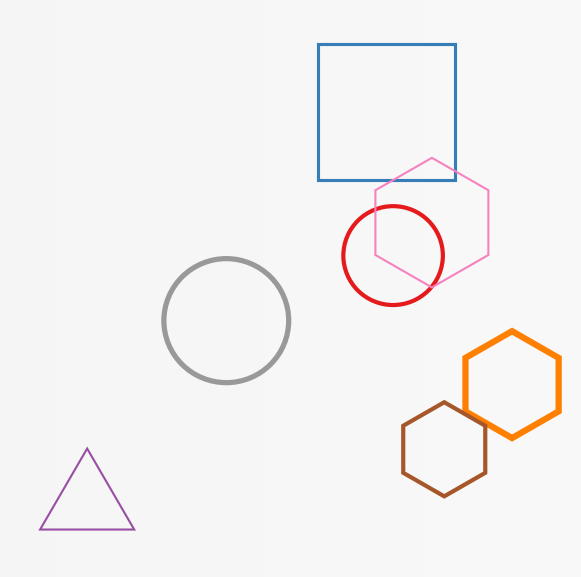[{"shape": "circle", "thickness": 2, "radius": 0.43, "center": [0.676, 0.557]}, {"shape": "square", "thickness": 1.5, "radius": 0.59, "center": [0.665, 0.805]}, {"shape": "triangle", "thickness": 1, "radius": 0.47, "center": [0.15, 0.129]}, {"shape": "hexagon", "thickness": 3, "radius": 0.46, "center": [0.881, 0.333]}, {"shape": "hexagon", "thickness": 2, "radius": 0.41, "center": [0.764, 0.221]}, {"shape": "hexagon", "thickness": 1, "radius": 0.56, "center": [0.743, 0.614]}, {"shape": "circle", "thickness": 2.5, "radius": 0.54, "center": [0.389, 0.444]}]